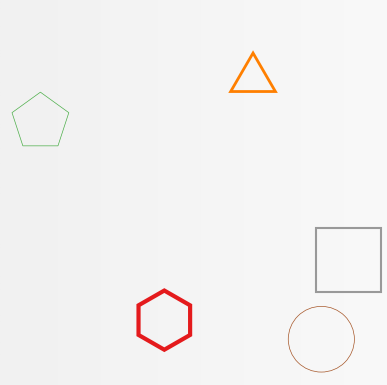[{"shape": "hexagon", "thickness": 3, "radius": 0.38, "center": [0.424, 0.168]}, {"shape": "pentagon", "thickness": 0.5, "radius": 0.39, "center": [0.104, 0.684]}, {"shape": "triangle", "thickness": 2, "radius": 0.33, "center": [0.653, 0.796]}, {"shape": "circle", "thickness": 0.5, "radius": 0.43, "center": [0.829, 0.119]}, {"shape": "square", "thickness": 1.5, "radius": 0.42, "center": [0.899, 0.325]}]